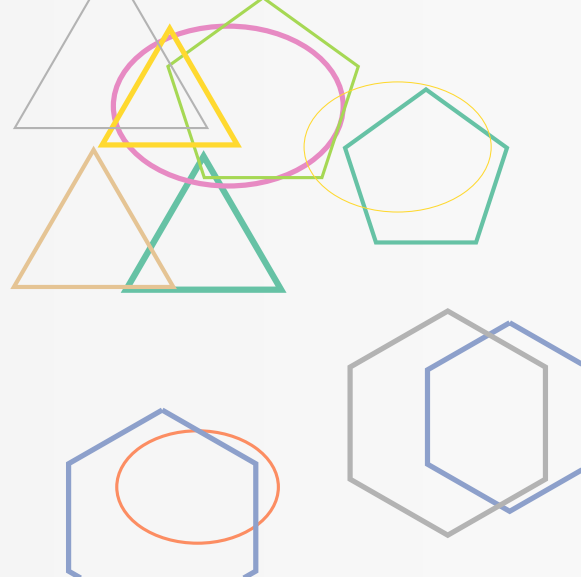[{"shape": "triangle", "thickness": 3, "radius": 0.77, "center": [0.35, 0.574]}, {"shape": "pentagon", "thickness": 2, "radius": 0.73, "center": [0.733, 0.698]}, {"shape": "oval", "thickness": 1.5, "radius": 0.7, "center": [0.34, 0.156]}, {"shape": "hexagon", "thickness": 2.5, "radius": 0.82, "center": [0.877, 0.277]}, {"shape": "hexagon", "thickness": 2.5, "radius": 0.93, "center": [0.279, 0.103]}, {"shape": "oval", "thickness": 2.5, "radius": 0.99, "center": [0.393, 0.815]}, {"shape": "pentagon", "thickness": 1.5, "radius": 0.86, "center": [0.453, 0.831]}, {"shape": "oval", "thickness": 0.5, "radius": 0.8, "center": [0.684, 0.745]}, {"shape": "triangle", "thickness": 2.5, "radius": 0.67, "center": [0.292, 0.815]}, {"shape": "triangle", "thickness": 2, "radius": 0.79, "center": [0.161, 0.581]}, {"shape": "hexagon", "thickness": 2.5, "radius": 0.97, "center": [0.77, 0.266]}, {"shape": "triangle", "thickness": 1, "radius": 0.96, "center": [0.191, 0.873]}]